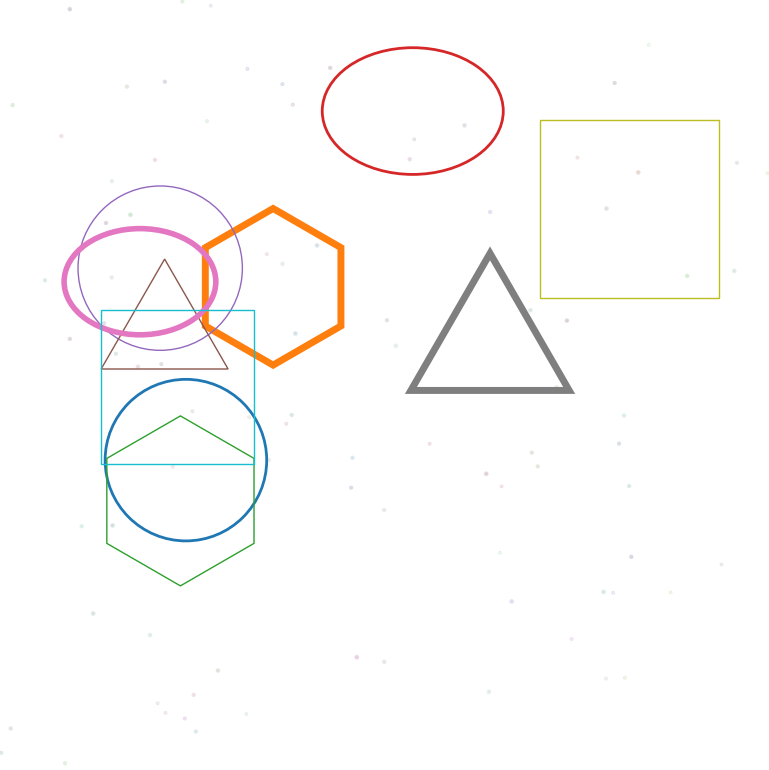[{"shape": "circle", "thickness": 1, "radius": 0.52, "center": [0.241, 0.402]}, {"shape": "hexagon", "thickness": 2.5, "radius": 0.51, "center": [0.355, 0.628]}, {"shape": "hexagon", "thickness": 0.5, "radius": 0.55, "center": [0.234, 0.349]}, {"shape": "oval", "thickness": 1, "radius": 0.59, "center": [0.536, 0.856]}, {"shape": "circle", "thickness": 0.5, "radius": 0.53, "center": [0.208, 0.652]}, {"shape": "triangle", "thickness": 0.5, "radius": 0.48, "center": [0.214, 0.568]}, {"shape": "oval", "thickness": 2, "radius": 0.49, "center": [0.182, 0.634]}, {"shape": "triangle", "thickness": 2.5, "radius": 0.59, "center": [0.636, 0.552]}, {"shape": "square", "thickness": 0.5, "radius": 0.58, "center": [0.818, 0.728]}, {"shape": "square", "thickness": 0.5, "radius": 0.5, "center": [0.231, 0.498]}]